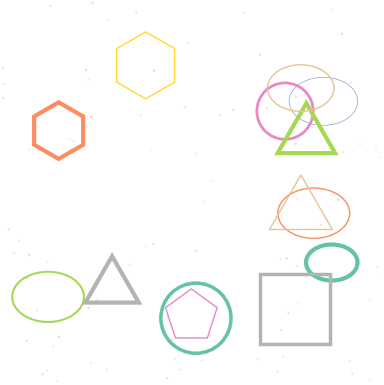[{"shape": "circle", "thickness": 2.5, "radius": 0.46, "center": [0.509, 0.174]}, {"shape": "oval", "thickness": 3, "radius": 0.33, "center": [0.862, 0.318]}, {"shape": "oval", "thickness": 1, "radius": 0.47, "center": [0.815, 0.446]}, {"shape": "hexagon", "thickness": 3, "radius": 0.37, "center": [0.152, 0.661]}, {"shape": "oval", "thickness": 0.5, "radius": 0.45, "center": [0.84, 0.737]}, {"shape": "circle", "thickness": 2, "radius": 0.37, "center": [0.74, 0.711]}, {"shape": "pentagon", "thickness": 1, "radius": 0.35, "center": [0.497, 0.179]}, {"shape": "oval", "thickness": 1.5, "radius": 0.47, "center": [0.125, 0.229]}, {"shape": "triangle", "thickness": 3, "radius": 0.43, "center": [0.796, 0.645]}, {"shape": "hexagon", "thickness": 1, "radius": 0.43, "center": [0.378, 0.83]}, {"shape": "oval", "thickness": 1, "radius": 0.43, "center": [0.781, 0.771]}, {"shape": "triangle", "thickness": 1, "radius": 0.47, "center": [0.782, 0.451]}, {"shape": "triangle", "thickness": 3, "radius": 0.4, "center": [0.291, 0.254]}, {"shape": "square", "thickness": 2.5, "radius": 0.45, "center": [0.767, 0.197]}]